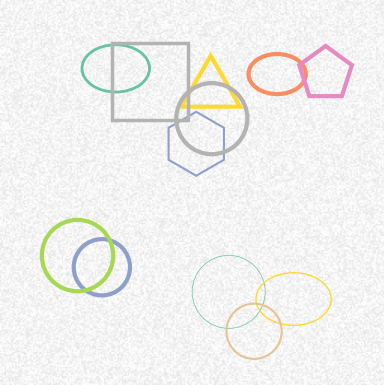[{"shape": "circle", "thickness": 0.5, "radius": 0.47, "center": [0.594, 0.242]}, {"shape": "oval", "thickness": 2, "radius": 0.44, "center": [0.301, 0.822]}, {"shape": "oval", "thickness": 3, "radius": 0.37, "center": [0.72, 0.808]}, {"shape": "circle", "thickness": 3, "radius": 0.37, "center": [0.265, 0.306]}, {"shape": "hexagon", "thickness": 1.5, "radius": 0.42, "center": [0.51, 0.627]}, {"shape": "pentagon", "thickness": 3, "radius": 0.36, "center": [0.846, 0.809]}, {"shape": "circle", "thickness": 3, "radius": 0.46, "center": [0.201, 0.336]}, {"shape": "triangle", "thickness": 3, "radius": 0.44, "center": [0.547, 0.767]}, {"shape": "oval", "thickness": 1, "radius": 0.49, "center": [0.763, 0.223]}, {"shape": "circle", "thickness": 1.5, "radius": 0.36, "center": [0.66, 0.14]}, {"shape": "circle", "thickness": 3, "radius": 0.46, "center": [0.55, 0.692]}, {"shape": "square", "thickness": 2.5, "radius": 0.5, "center": [0.39, 0.788]}]